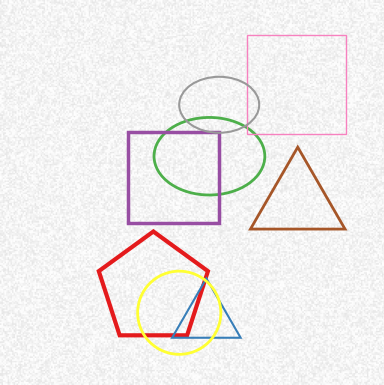[{"shape": "pentagon", "thickness": 3, "radius": 0.75, "center": [0.398, 0.25]}, {"shape": "triangle", "thickness": 1.5, "radius": 0.51, "center": [0.536, 0.174]}, {"shape": "oval", "thickness": 2, "radius": 0.72, "center": [0.544, 0.594]}, {"shape": "square", "thickness": 2.5, "radius": 0.59, "center": [0.451, 0.538]}, {"shape": "circle", "thickness": 2, "radius": 0.54, "center": [0.466, 0.188]}, {"shape": "triangle", "thickness": 2, "radius": 0.71, "center": [0.773, 0.476]}, {"shape": "square", "thickness": 1, "radius": 0.64, "center": [0.771, 0.78]}, {"shape": "oval", "thickness": 1.5, "radius": 0.52, "center": [0.569, 0.728]}]